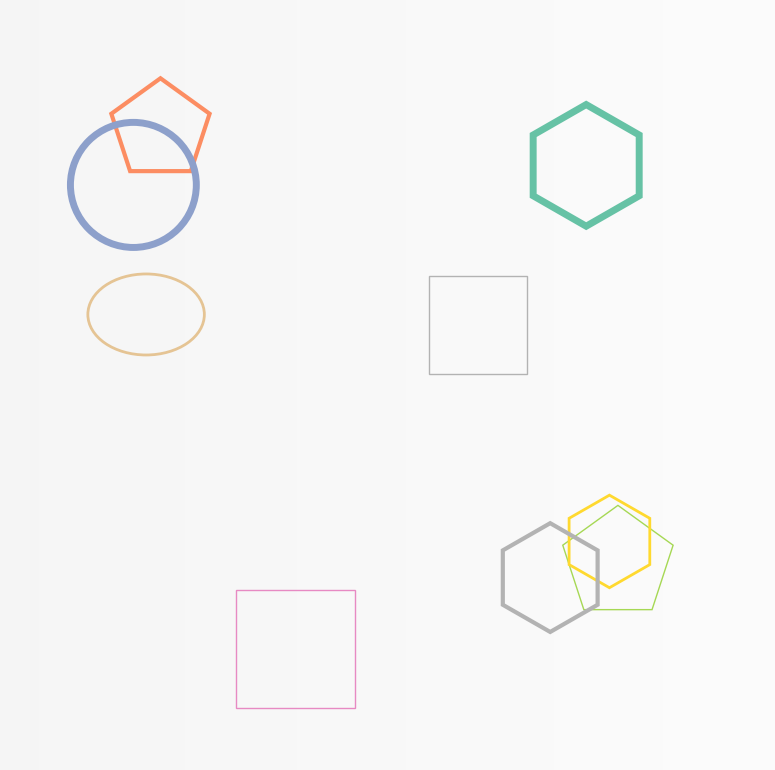[{"shape": "hexagon", "thickness": 2.5, "radius": 0.39, "center": [0.756, 0.785]}, {"shape": "pentagon", "thickness": 1.5, "radius": 0.33, "center": [0.207, 0.832]}, {"shape": "circle", "thickness": 2.5, "radius": 0.41, "center": [0.172, 0.76]}, {"shape": "square", "thickness": 0.5, "radius": 0.38, "center": [0.381, 0.158]}, {"shape": "pentagon", "thickness": 0.5, "radius": 0.37, "center": [0.797, 0.269]}, {"shape": "hexagon", "thickness": 1, "radius": 0.3, "center": [0.786, 0.297]}, {"shape": "oval", "thickness": 1, "radius": 0.38, "center": [0.189, 0.592]}, {"shape": "square", "thickness": 0.5, "radius": 0.32, "center": [0.617, 0.578]}, {"shape": "hexagon", "thickness": 1.5, "radius": 0.35, "center": [0.71, 0.25]}]